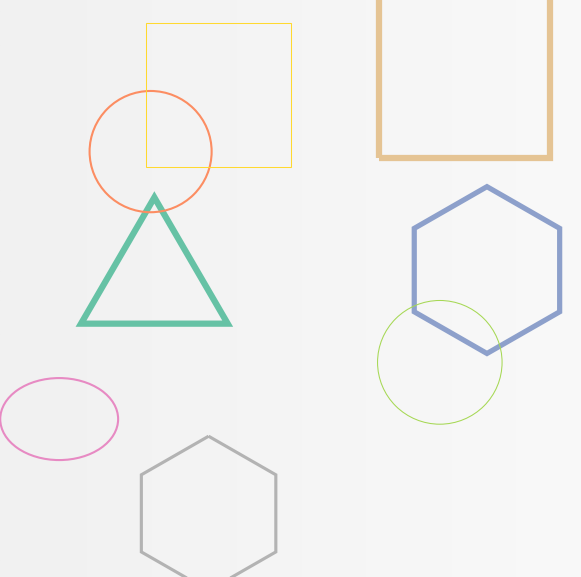[{"shape": "triangle", "thickness": 3, "radius": 0.73, "center": [0.266, 0.512]}, {"shape": "circle", "thickness": 1, "radius": 0.52, "center": [0.259, 0.737]}, {"shape": "hexagon", "thickness": 2.5, "radius": 0.72, "center": [0.838, 0.531]}, {"shape": "oval", "thickness": 1, "radius": 0.51, "center": [0.102, 0.273]}, {"shape": "circle", "thickness": 0.5, "radius": 0.54, "center": [0.757, 0.372]}, {"shape": "square", "thickness": 0.5, "radius": 0.62, "center": [0.376, 0.834]}, {"shape": "square", "thickness": 3, "radius": 0.74, "center": [0.799, 0.873]}, {"shape": "hexagon", "thickness": 1.5, "radius": 0.67, "center": [0.359, 0.11]}]